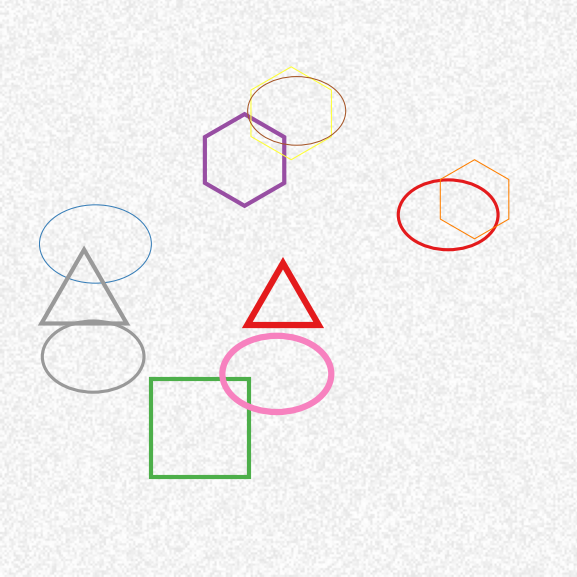[{"shape": "oval", "thickness": 1.5, "radius": 0.43, "center": [0.776, 0.627]}, {"shape": "triangle", "thickness": 3, "radius": 0.36, "center": [0.49, 0.472]}, {"shape": "oval", "thickness": 0.5, "radius": 0.48, "center": [0.165, 0.577]}, {"shape": "square", "thickness": 2, "radius": 0.43, "center": [0.347, 0.258]}, {"shape": "hexagon", "thickness": 2, "radius": 0.4, "center": [0.423, 0.722]}, {"shape": "hexagon", "thickness": 0.5, "radius": 0.34, "center": [0.822, 0.654]}, {"shape": "hexagon", "thickness": 0.5, "radius": 0.4, "center": [0.504, 0.803]}, {"shape": "oval", "thickness": 0.5, "radius": 0.42, "center": [0.514, 0.807]}, {"shape": "oval", "thickness": 3, "radius": 0.47, "center": [0.479, 0.352]}, {"shape": "triangle", "thickness": 2, "radius": 0.43, "center": [0.146, 0.482]}, {"shape": "oval", "thickness": 1.5, "radius": 0.44, "center": [0.161, 0.382]}]